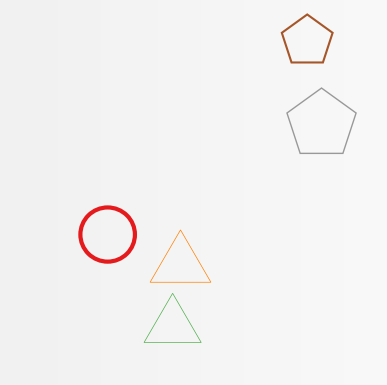[{"shape": "circle", "thickness": 3, "radius": 0.35, "center": [0.278, 0.391]}, {"shape": "triangle", "thickness": 0.5, "radius": 0.43, "center": [0.445, 0.153]}, {"shape": "triangle", "thickness": 0.5, "radius": 0.45, "center": [0.466, 0.312]}, {"shape": "pentagon", "thickness": 1.5, "radius": 0.34, "center": [0.793, 0.893]}, {"shape": "pentagon", "thickness": 1, "radius": 0.47, "center": [0.83, 0.677]}]